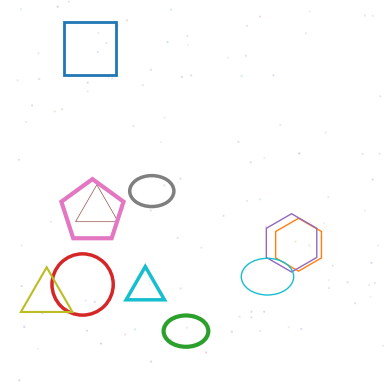[{"shape": "square", "thickness": 2, "radius": 0.34, "center": [0.233, 0.875]}, {"shape": "hexagon", "thickness": 1, "radius": 0.34, "center": [0.775, 0.364]}, {"shape": "oval", "thickness": 3, "radius": 0.29, "center": [0.483, 0.14]}, {"shape": "circle", "thickness": 2.5, "radius": 0.4, "center": [0.215, 0.261]}, {"shape": "hexagon", "thickness": 1, "radius": 0.38, "center": [0.757, 0.369]}, {"shape": "triangle", "thickness": 0.5, "radius": 0.32, "center": [0.252, 0.456]}, {"shape": "pentagon", "thickness": 3, "radius": 0.42, "center": [0.24, 0.45]}, {"shape": "oval", "thickness": 2.5, "radius": 0.29, "center": [0.394, 0.504]}, {"shape": "triangle", "thickness": 1.5, "radius": 0.39, "center": [0.121, 0.228]}, {"shape": "oval", "thickness": 1, "radius": 0.34, "center": [0.695, 0.281]}, {"shape": "triangle", "thickness": 2.5, "radius": 0.29, "center": [0.377, 0.25]}]